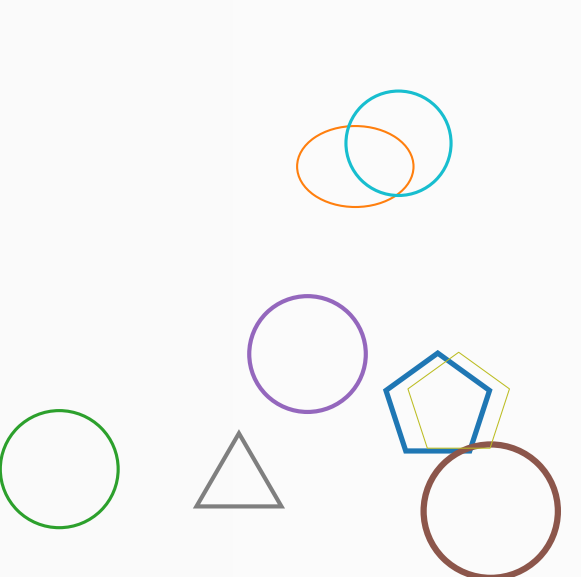[{"shape": "pentagon", "thickness": 2.5, "radius": 0.47, "center": [0.753, 0.294]}, {"shape": "oval", "thickness": 1, "radius": 0.5, "center": [0.611, 0.711]}, {"shape": "circle", "thickness": 1.5, "radius": 0.51, "center": [0.102, 0.187]}, {"shape": "circle", "thickness": 2, "radius": 0.5, "center": [0.529, 0.386]}, {"shape": "circle", "thickness": 3, "radius": 0.58, "center": [0.844, 0.114]}, {"shape": "triangle", "thickness": 2, "radius": 0.42, "center": [0.411, 0.164]}, {"shape": "pentagon", "thickness": 0.5, "radius": 0.46, "center": [0.789, 0.297]}, {"shape": "circle", "thickness": 1.5, "radius": 0.45, "center": [0.686, 0.751]}]